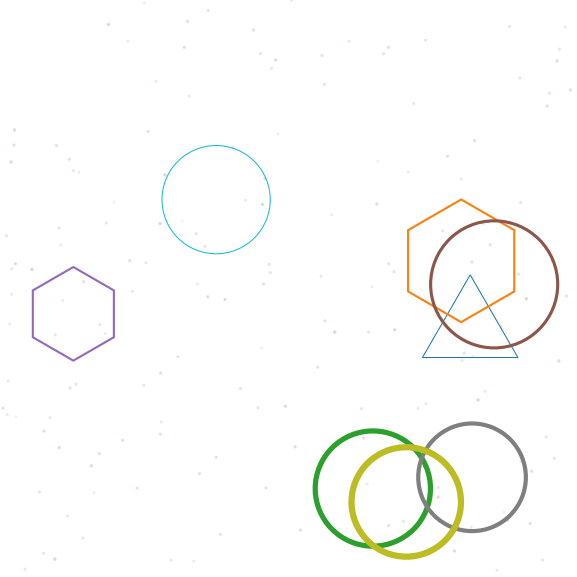[{"shape": "triangle", "thickness": 0.5, "radius": 0.48, "center": [0.814, 0.428]}, {"shape": "hexagon", "thickness": 1, "radius": 0.53, "center": [0.799, 0.548]}, {"shape": "circle", "thickness": 2.5, "radius": 0.5, "center": [0.646, 0.153]}, {"shape": "hexagon", "thickness": 1, "radius": 0.41, "center": [0.127, 0.456]}, {"shape": "circle", "thickness": 1.5, "radius": 0.55, "center": [0.856, 0.507]}, {"shape": "circle", "thickness": 2, "radius": 0.47, "center": [0.817, 0.173]}, {"shape": "circle", "thickness": 3, "radius": 0.47, "center": [0.703, 0.13]}, {"shape": "circle", "thickness": 0.5, "radius": 0.47, "center": [0.374, 0.653]}]